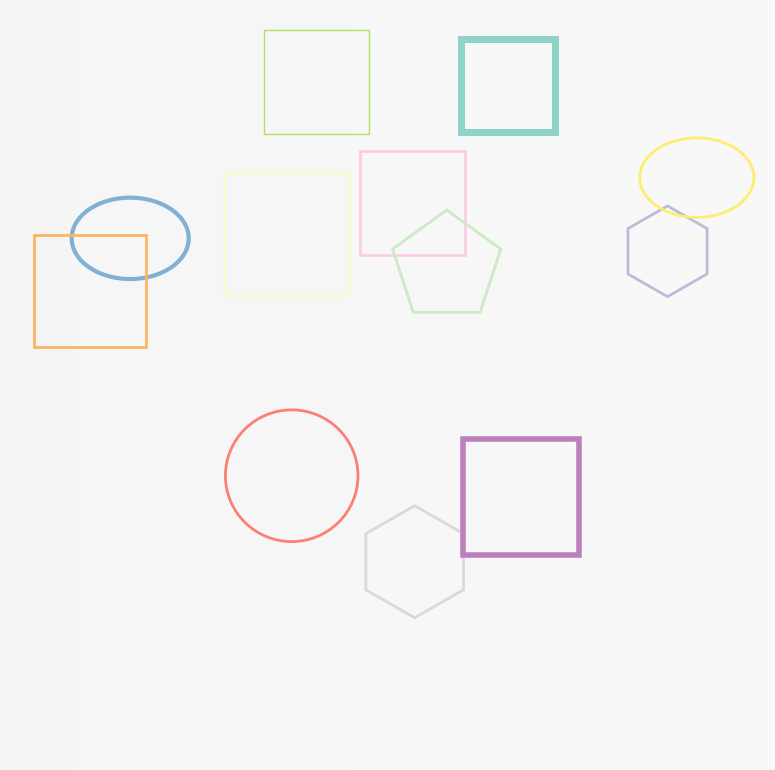[{"shape": "square", "thickness": 2.5, "radius": 0.3, "center": [0.656, 0.889]}, {"shape": "square", "thickness": 0.5, "radius": 0.4, "center": [0.369, 0.697]}, {"shape": "hexagon", "thickness": 1, "radius": 0.29, "center": [0.861, 0.674]}, {"shape": "circle", "thickness": 1, "radius": 0.43, "center": [0.376, 0.382]}, {"shape": "oval", "thickness": 1.5, "radius": 0.38, "center": [0.168, 0.69]}, {"shape": "square", "thickness": 1, "radius": 0.36, "center": [0.117, 0.622]}, {"shape": "square", "thickness": 0.5, "radius": 0.34, "center": [0.409, 0.893]}, {"shape": "square", "thickness": 1, "radius": 0.34, "center": [0.533, 0.736]}, {"shape": "hexagon", "thickness": 1, "radius": 0.36, "center": [0.535, 0.27]}, {"shape": "square", "thickness": 2, "radius": 0.38, "center": [0.672, 0.354]}, {"shape": "pentagon", "thickness": 1, "radius": 0.37, "center": [0.576, 0.654]}, {"shape": "oval", "thickness": 1, "radius": 0.37, "center": [0.899, 0.769]}]